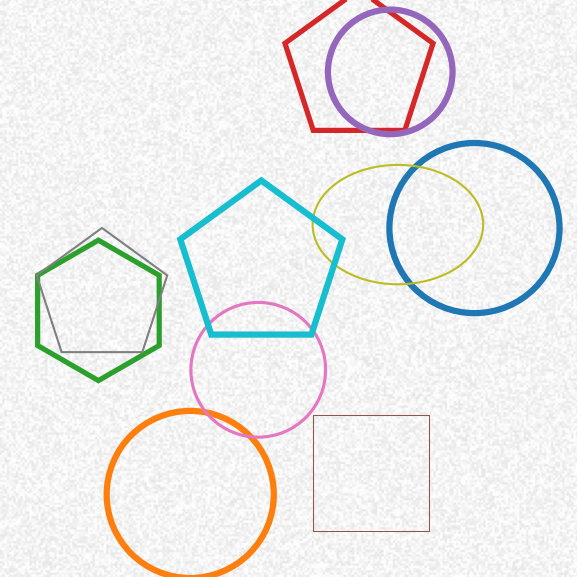[{"shape": "circle", "thickness": 3, "radius": 0.74, "center": [0.822, 0.604]}, {"shape": "circle", "thickness": 3, "radius": 0.72, "center": [0.329, 0.143]}, {"shape": "hexagon", "thickness": 2.5, "radius": 0.61, "center": [0.17, 0.462]}, {"shape": "pentagon", "thickness": 2.5, "radius": 0.67, "center": [0.622, 0.882]}, {"shape": "circle", "thickness": 3, "radius": 0.54, "center": [0.676, 0.875]}, {"shape": "square", "thickness": 0.5, "radius": 0.5, "center": [0.642, 0.18]}, {"shape": "circle", "thickness": 1.5, "radius": 0.58, "center": [0.447, 0.359]}, {"shape": "pentagon", "thickness": 1, "radius": 0.59, "center": [0.177, 0.486]}, {"shape": "oval", "thickness": 1, "radius": 0.74, "center": [0.689, 0.61]}, {"shape": "pentagon", "thickness": 3, "radius": 0.74, "center": [0.452, 0.539]}]